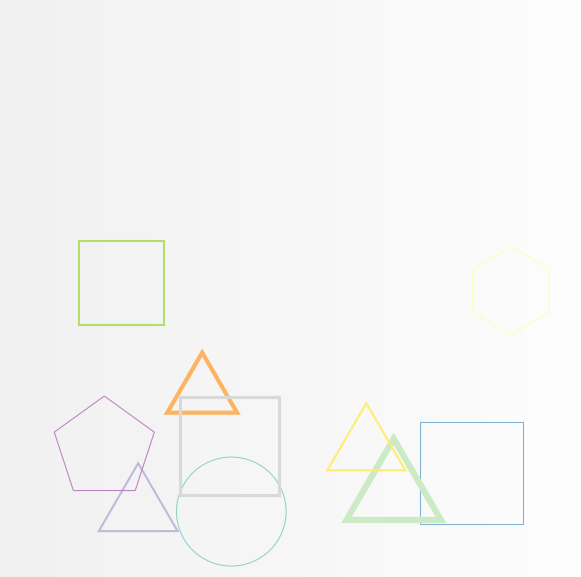[{"shape": "circle", "thickness": 0.5, "radius": 0.47, "center": [0.398, 0.113]}, {"shape": "hexagon", "thickness": 0.5, "radius": 0.38, "center": [0.879, 0.496]}, {"shape": "triangle", "thickness": 1, "radius": 0.39, "center": [0.238, 0.119]}, {"shape": "square", "thickness": 0.5, "radius": 0.44, "center": [0.811, 0.18]}, {"shape": "triangle", "thickness": 2, "radius": 0.35, "center": [0.348, 0.319]}, {"shape": "square", "thickness": 1, "radius": 0.36, "center": [0.208, 0.509]}, {"shape": "square", "thickness": 1.5, "radius": 0.43, "center": [0.396, 0.227]}, {"shape": "pentagon", "thickness": 0.5, "radius": 0.45, "center": [0.179, 0.223]}, {"shape": "triangle", "thickness": 3, "radius": 0.47, "center": [0.677, 0.146]}, {"shape": "triangle", "thickness": 1, "radius": 0.39, "center": [0.63, 0.223]}]